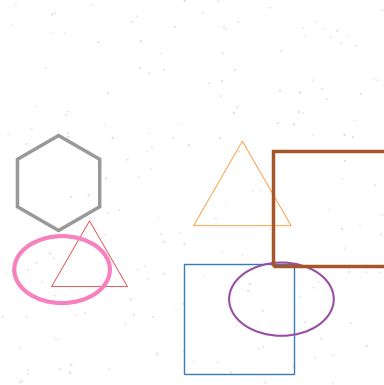[{"shape": "triangle", "thickness": 0.5, "radius": 0.57, "center": [0.233, 0.312]}, {"shape": "square", "thickness": 1, "radius": 0.71, "center": [0.621, 0.17]}, {"shape": "oval", "thickness": 1.5, "radius": 0.68, "center": [0.731, 0.223]}, {"shape": "triangle", "thickness": 0.5, "radius": 0.73, "center": [0.629, 0.487]}, {"shape": "square", "thickness": 2.5, "radius": 0.75, "center": [0.859, 0.458]}, {"shape": "oval", "thickness": 3, "radius": 0.62, "center": [0.161, 0.3]}, {"shape": "hexagon", "thickness": 2.5, "radius": 0.62, "center": [0.152, 0.525]}]